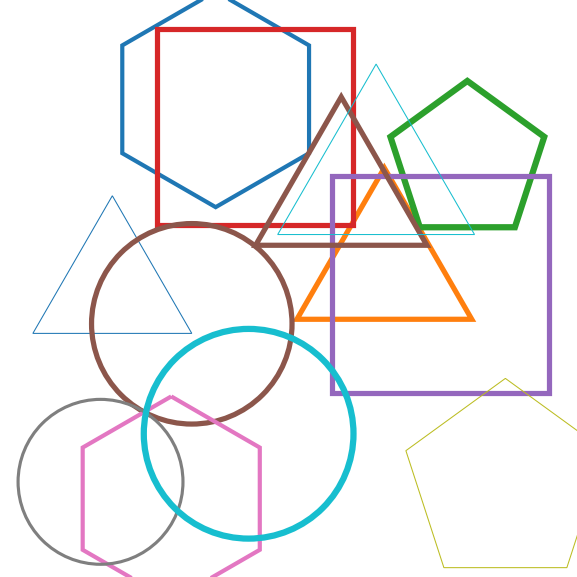[{"shape": "hexagon", "thickness": 2, "radius": 0.93, "center": [0.373, 0.827]}, {"shape": "triangle", "thickness": 0.5, "radius": 0.79, "center": [0.195, 0.501]}, {"shape": "triangle", "thickness": 2.5, "radius": 0.87, "center": [0.666, 0.534]}, {"shape": "pentagon", "thickness": 3, "radius": 0.7, "center": [0.809, 0.719]}, {"shape": "square", "thickness": 2.5, "radius": 0.85, "center": [0.441, 0.78]}, {"shape": "square", "thickness": 2.5, "radius": 0.94, "center": [0.762, 0.507]}, {"shape": "circle", "thickness": 2.5, "radius": 0.87, "center": [0.332, 0.438]}, {"shape": "triangle", "thickness": 2.5, "radius": 0.86, "center": [0.591, 0.66]}, {"shape": "hexagon", "thickness": 2, "radius": 0.89, "center": [0.297, 0.136]}, {"shape": "circle", "thickness": 1.5, "radius": 0.71, "center": [0.174, 0.165]}, {"shape": "pentagon", "thickness": 0.5, "radius": 0.91, "center": [0.875, 0.163]}, {"shape": "circle", "thickness": 3, "radius": 0.91, "center": [0.431, 0.248]}, {"shape": "triangle", "thickness": 0.5, "radius": 0.98, "center": [0.651, 0.691]}]